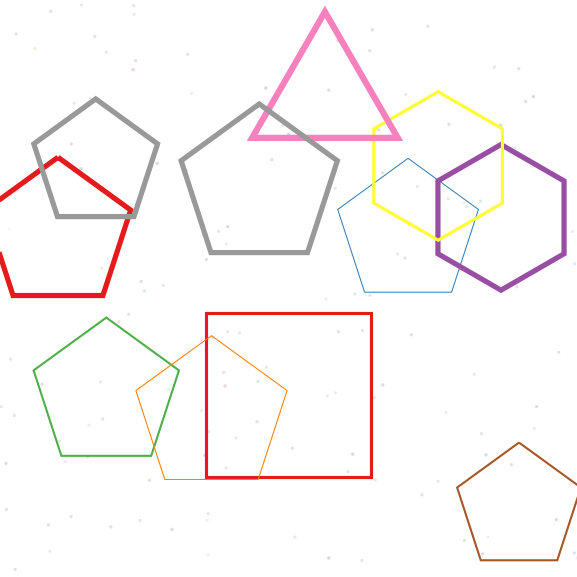[{"shape": "square", "thickness": 1.5, "radius": 0.71, "center": [0.499, 0.315]}, {"shape": "pentagon", "thickness": 2.5, "radius": 0.66, "center": [0.1, 0.594]}, {"shape": "pentagon", "thickness": 0.5, "radius": 0.64, "center": [0.707, 0.597]}, {"shape": "pentagon", "thickness": 1, "radius": 0.66, "center": [0.184, 0.317]}, {"shape": "hexagon", "thickness": 2.5, "radius": 0.63, "center": [0.868, 0.623]}, {"shape": "pentagon", "thickness": 0.5, "radius": 0.69, "center": [0.366, 0.28]}, {"shape": "hexagon", "thickness": 1.5, "radius": 0.64, "center": [0.759, 0.712]}, {"shape": "pentagon", "thickness": 1, "radius": 0.56, "center": [0.899, 0.12]}, {"shape": "triangle", "thickness": 3, "radius": 0.73, "center": [0.563, 0.833]}, {"shape": "pentagon", "thickness": 2.5, "radius": 0.71, "center": [0.449, 0.677]}, {"shape": "pentagon", "thickness": 2.5, "radius": 0.56, "center": [0.166, 0.715]}]